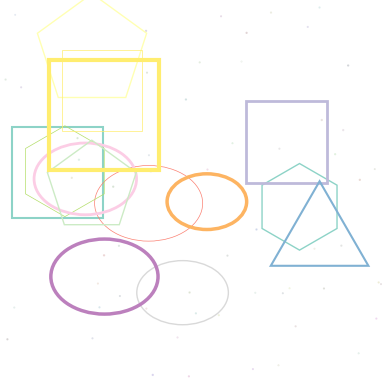[{"shape": "square", "thickness": 1.5, "radius": 0.59, "center": [0.15, 0.551]}, {"shape": "hexagon", "thickness": 1, "radius": 0.56, "center": [0.778, 0.463]}, {"shape": "pentagon", "thickness": 1, "radius": 0.75, "center": [0.239, 0.867]}, {"shape": "square", "thickness": 2, "radius": 0.53, "center": [0.744, 0.631]}, {"shape": "oval", "thickness": 0.5, "radius": 0.7, "center": [0.386, 0.472]}, {"shape": "triangle", "thickness": 1.5, "radius": 0.73, "center": [0.83, 0.383]}, {"shape": "oval", "thickness": 2.5, "radius": 0.52, "center": [0.537, 0.476]}, {"shape": "hexagon", "thickness": 0.5, "radius": 0.59, "center": [0.169, 0.555]}, {"shape": "oval", "thickness": 2, "radius": 0.67, "center": [0.222, 0.535]}, {"shape": "oval", "thickness": 1, "radius": 0.59, "center": [0.474, 0.24]}, {"shape": "oval", "thickness": 2.5, "radius": 0.7, "center": [0.271, 0.282]}, {"shape": "pentagon", "thickness": 1, "radius": 0.61, "center": [0.238, 0.515]}, {"shape": "square", "thickness": 3, "radius": 0.72, "center": [0.271, 0.701]}, {"shape": "square", "thickness": 0.5, "radius": 0.52, "center": [0.265, 0.765]}]